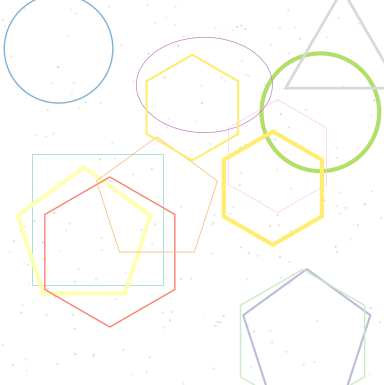[{"shape": "square", "thickness": 0.5, "radius": 0.85, "center": [0.253, 0.429]}, {"shape": "pentagon", "thickness": 3, "radius": 0.9, "center": [0.218, 0.384]}, {"shape": "pentagon", "thickness": 1.5, "radius": 0.87, "center": [0.797, 0.128]}, {"shape": "hexagon", "thickness": 1, "radius": 0.97, "center": [0.285, 0.345]}, {"shape": "circle", "thickness": 1, "radius": 0.71, "center": [0.152, 0.873]}, {"shape": "pentagon", "thickness": 0.5, "radius": 0.83, "center": [0.408, 0.479]}, {"shape": "circle", "thickness": 3, "radius": 0.76, "center": [0.832, 0.708]}, {"shape": "hexagon", "thickness": 0.5, "radius": 0.74, "center": [0.721, 0.594]}, {"shape": "triangle", "thickness": 2, "radius": 0.85, "center": [0.89, 0.856]}, {"shape": "oval", "thickness": 0.5, "radius": 0.88, "center": [0.531, 0.779]}, {"shape": "hexagon", "thickness": 1, "radius": 0.93, "center": [0.786, 0.114]}, {"shape": "hexagon", "thickness": 1.5, "radius": 0.69, "center": [0.5, 0.721]}, {"shape": "hexagon", "thickness": 3, "radius": 0.74, "center": [0.709, 0.511]}]